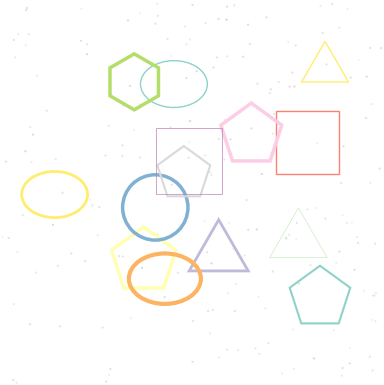[{"shape": "pentagon", "thickness": 1.5, "radius": 0.41, "center": [0.831, 0.227]}, {"shape": "oval", "thickness": 1, "radius": 0.43, "center": [0.452, 0.782]}, {"shape": "pentagon", "thickness": 2.5, "radius": 0.44, "center": [0.373, 0.323]}, {"shape": "triangle", "thickness": 2, "radius": 0.44, "center": [0.568, 0.341]}, {"shape": "square", "thickness": 1, "radius": 0.41, "center": [0.798, 0.629]}, {"shape": "circle", "thickness": 2.5, "radius": 0.42, "center": [0.403, 0.461]}, {"shape": "oval", "thickness": 3, "radius": 0.47, "center": [0.428, 0.276]}, {"shape": "hexagon", "thickness": 2.5, "radius": 0.36, "center": [0.349, 0.787]}, {"shape": "pentagon", "thickness": 2.5, "radius": 0.42, "center": [0.653, 0.649]}, {"shape": "pentagon", "thickness": 1.5, "radius": 0.36, "center": [0.477, 0.548]}, {"shape": "square", "thickness": 0.5, "radius": 0.42, "center": [0.491, 0.582]}, {"shape": "triangle", "thickness": 0.5, "radius": 0.43, "center": [0.775, 0.374]}, {"shape": "oval", "thickness": 2, "radius": 0.43, "center": [0.142, 0.495]}, {"shape": "triangle", "thickness": 1, "radius": 0.35, "center": [0.844, 0.822]}]